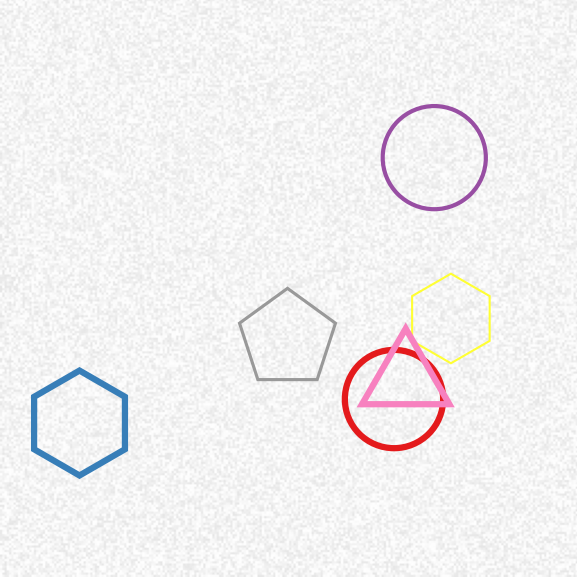[{"shape": "circle", "thickness": 3, "radius": 0.43, "center": [0.682, 0.308]}, {"shape": "hexagon", "thickness": 3, "radius": 0.45, "center": [0.138, 0.267]}, {"shape": "circle", "thickness": 2, "radius": 0.45, "center": [0.752, 0.726]}, {"shape": "hexagon", "thickness": 1, "radius": 0.39, "center": [0.781, 0.448]}, {"shape": "triangle", "thickness": 3, "radius": 0.44, "center": [0.703, 0.343]}, {"shape": "pentagon", "thickness": 1.5, "radius": 0.44, "center": [0.498, 0.412]}]